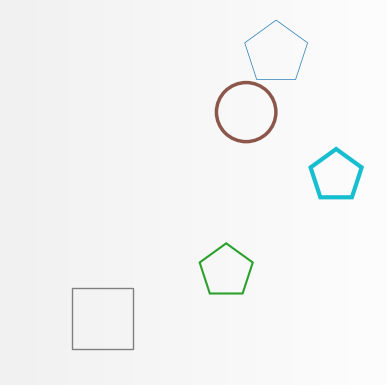[{"shape": "pentagon", "thickness": 0.5, "radius": 0.43, "center": [0.713, 0.862]}, {"shape": "pentagon", "thickness": 1.5, "radius": 0.36, "center": [0.584, 0.296]}, {"shape": "circle", "thickness": 2.5, "radius": 0.38, "center": [0.635, 0.709]}, {"shape": "square", "thickness": 1, "radius": 0.39, "center": [0.264, 0.172]}, {"shape": "pentagon", "thickness": 3, "radius": 0.35, "center": [0.867, 0.544]}]